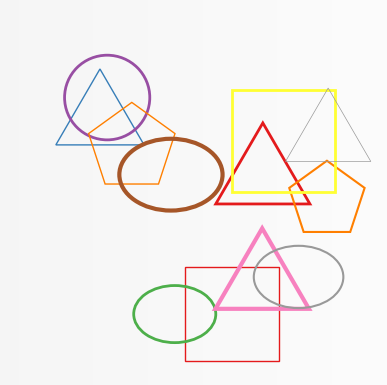[{"shape": "triangle", "thickness": 2, "radius": 0.7, "center": [0.678, 0.54]}, {"shape": "square", "thickness": 1, "radius": 0.61, "center": [0.599, 0.184]}, {"shape": "triangle", "thickness": 1, "radius": 0.66, "center": [0.258, 0.689]}, {"shape": "oval", "thickness": 2, "radius": 0.53, "center": [0.451, 0.184]}, {"shape": "circle", "thickness": 2, "radius": 0.55, "center": [0.277, 0.747]}, {"shape": "pentagon", "thickness": 1, "radius": 0.59, "center": [0.34, 0.617]}, {"shape": "pentagon", "thickness": 1.5, "radius": 0.51, "center": [0.844, 0.48]}, {"shape": "square", "thickness": 2, "radius": 0.66, "center": [0.732, 0.635]}, {"shape": "oval", "thickness": 3, "radius": 0.67, "center": [0.441, 0.546]}, {"shape": "triangle", "thickness": 3, "radius": 0.7, "center": [0.677, 0.268]}, {"shape": "oval", "thickness": 1.5, "radius": 0.58, "center": [0.77, 0.281]}, {"shape": "triangle", "thickness": 0.5, "radius": 0.64, "center": [0.847, 0.644]}]